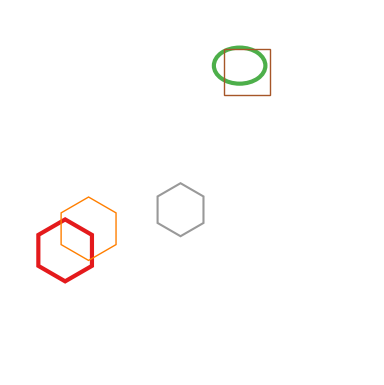[{"shape": "hexagon", "thickness": 3, "radius": 0.4, "center": [0.169, 0.35]}, {"shape": "oval", "thickness": 3, "radius": 0.33, "center": [0.622, 0.829]}, {"shape": "hexagon", "thickness": 1, "radius": 0.41, "center": [0.23, 0.406]}, {"shape": "square", "thickness": 1, "radius": 0.3, "center": [0.641, 0.813]}, {"shape": "hexagon", "thickness": 1.5, "radius": 0.34, "center": [0.469, 0.455]}]